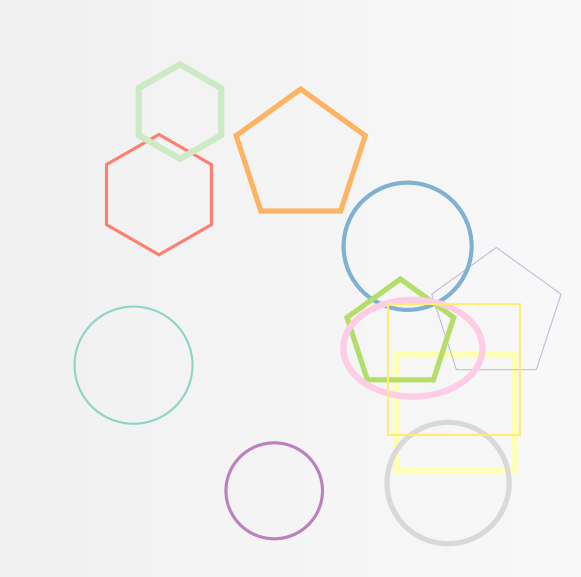[{"shape": "circle", "thickness": 1, "radius": 0.51, "center": [0.23, 0.367]}, {"shape": "square", "thickness": 3, "radius": 0.51, "center": [0.785, 0.285]}, {"shape": "pentagon", "thickness": 0.5, "radius": 0.58, "center": [0.854, 0.454]}, {"shape": "hexagon", "thickness": 1.5, "radius": 0.52, "center": [0.273, 0.662]}, {"shape": "circle", "thickness": 2, "radius": 0.55, "center": [0.701, 0.573]}, {"shape": "pentagon", "thickness": 2.5, "radius": 0.58, "center": [0.517, 0.728]}, {"shape": "pentagon", "thickness": 2.5, "radius": 0.48, "center": [0.689, 0.42]}, {"shape": "oval", "thickness": 3, "radius": 0.6, "center": [0.71, 0.396]}, {"shape": "circle", "thickness": 2.5, "radius": 0.53, "center": [0.771, 0.163]}, {"shape": "circle", "thickness": 1.5, "radius": 0.42, "center": [0.472, 0.149]}, {"shape": "hexagon", "thickness": 3, "radius": 0.41, "center": [0.31, 0.806]}, {"shape": "square", "thickness": 1, "radius": 0.57, "center": [0.781, 0.359]}]